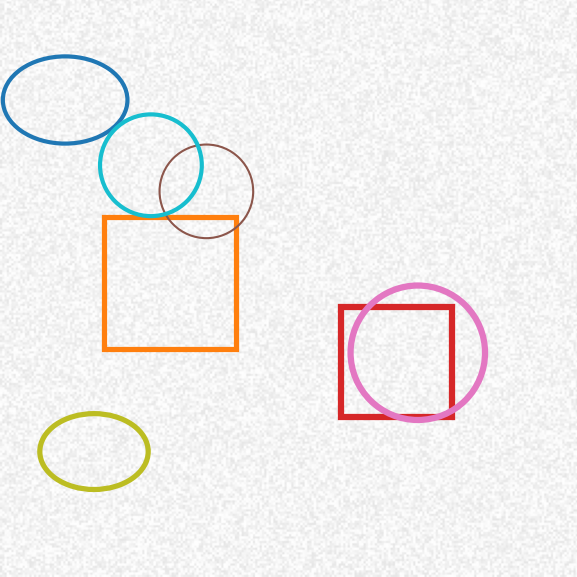[{"shape": "oval", "thickness": 2, "radius": 0.54, "center": [0.113, 0.826]}, {"shape": "square", "thickness": 2.5, "radius": 0.57, "center": [0.295, 0.51]}, {"shape": "square", "thickness": 3, "radius": 0.48, "center": [0.687, 0.372]}, {"shape": "circle", "thickness": 1, "radius": 0.41, "center": [0.357, 0.668]}, {"shape": "circle", "thickness": 3, "radius": 0.58, "center": [0.723, 0.388]}, {"shape": "oval", "thickness": 2.5, "radius": 0.47, "center": [0.163, 0.217]}, {"shape": "circle", "thickness": 2, "radius": 0.44, "center": [0.261, 0.713]}]